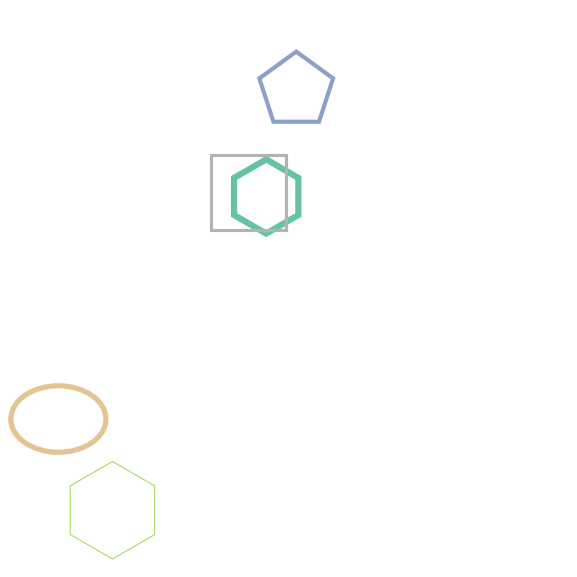[{"shape": "hexagon", "thickness": 3, "radius": 0.32, "center": [0.461, 0.659]}, {"shape": "pentagon", "thickness": 2, "radius": 0.34, "center": [0.513, 0.843]}, {"shape": "hexagon", "thickness": 0.5, "radius": 0.42, "center": [0.195, 0.116]}, {"shape": "oval", "thickness": 2.5, "radius": 0.41, "center": [0.101, 0.274]}, {"shape": "square", "thickness": 1.5, "radius": 0.33, "center": [0.43, 0.666]}]